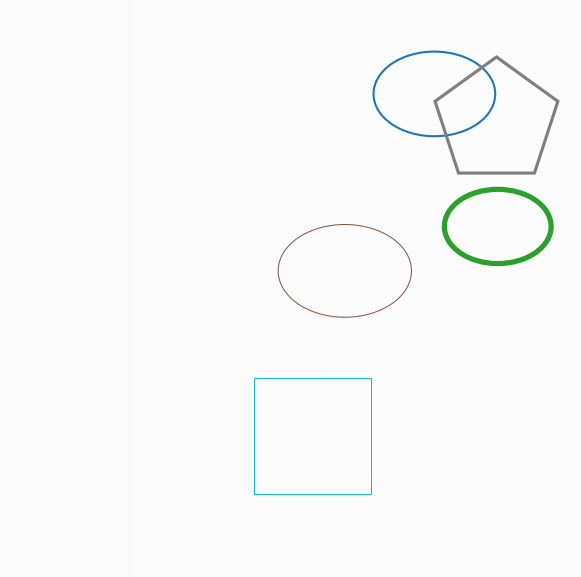[{"shape": "oval", "thickness": 1, "radius": 0.52, "center": [0.747, 0.836]}, {"shape": "oval", "thickness": 2.5, "radius": 0.46, "center": [0.856, 0.607]}, {"shape": "oval", "thickness": 0.5, "radius": 0.57, "center": [0.593, 0.53]}, {"shape": "pentagon", "thickness": 1.5, "radius": 0.56, "center": [0.854, 0.789]}, {"shape": "square", "thickness": 0.5, "radius": 0.5, "center": [0.538, 0.244]}]